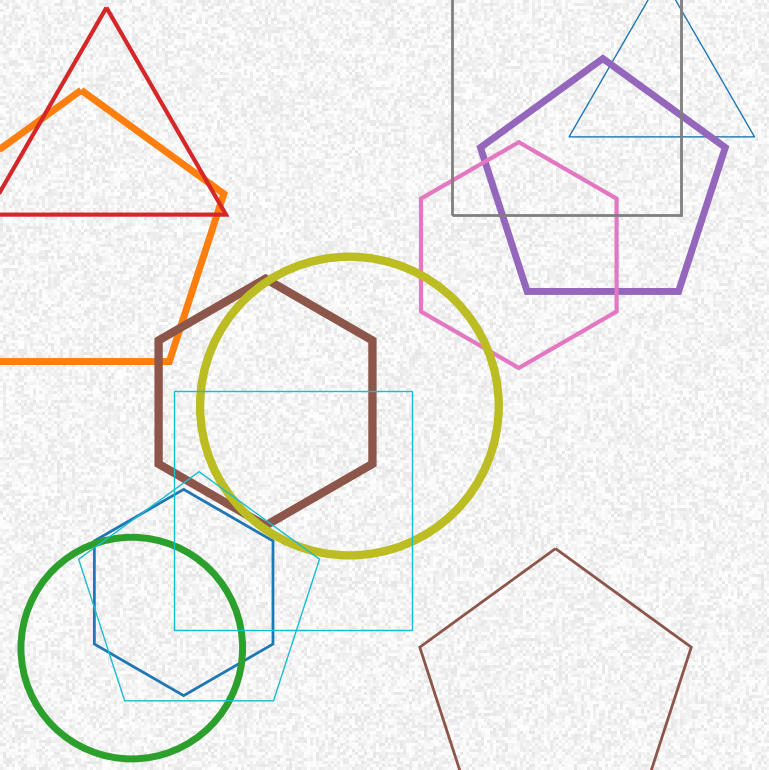[{"shape": "triangle", "thickness": 0.5, "radius": 0.7, "center": [0.859, 0.892]}, {"shape": "hexagon", "thickness": 1, "radius": 0.67, "center": [0.239, 0.231]}, {"shape": "pentagon", "thickness": 2.5, "radius": 0.97, "center": [0.105, 0.688]}, {"shape": "circle", "thickness": 2.5, "radius": 0.72, "center": [0.171, 0.158]}, {"shape": "triangle", "thickness": 1.5, "radius": 0.9, "center": [0.138, 0.811]}, {"shape": "pentagon", "thickness": 2.5, "radius": 0.84, "center": [0.783, 0.757]}, {"shape": "hexagon", "thickness": 3, "radius": 0.8, "center": [0.345, 0.478]}, {"shape": "pentagon", "thickness": 1, "radius": 0.93, "center": [0.721, 0.102]}, {"shape": "hexagon", "thickness": 1.5, "radius": 0.73, "center": [0.674, 0.669]}, {"shape": "square", "thickness": 1, "radius": 0.75, "center": [0.736, 0.87]}, {"shape": "circle", "thickness": 3, "radius": 0.97, "center": [0.454, 0.473]}, {"shape": "pentagon", "thickness": 0.5, "radius": 0.82, "center": [0.259, 0.223]}, {"shape": "square", "thickness": 0.5, "radius": 0.77, "center": [0.381, 0.337]}]